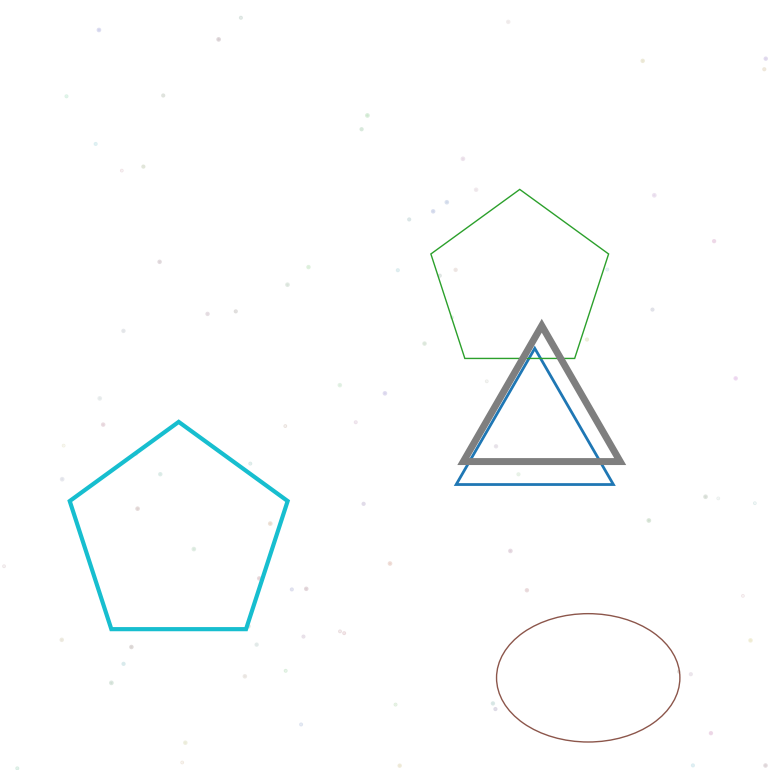[{"shape": "triangle", "thickness": 1, "radius": 0.59, "center": [0.695, 0.43]}, {"shape": "pentagon", "thickness": 0.5, "radius": 0.61, "center": [0.675, 0.633]}, {"shape": "oval", "thickness": 0.5, "radius": 0.6, "center": [0.764, 0.12]}, {"shape": "triangle", "thickness": 2.5, "radius": 0.59, "center": [0.704, 0.459]}, {"shape": "pentagon", "thickness": 1.5, "radius": 0.74, "center": [0.232, 0.303]}]